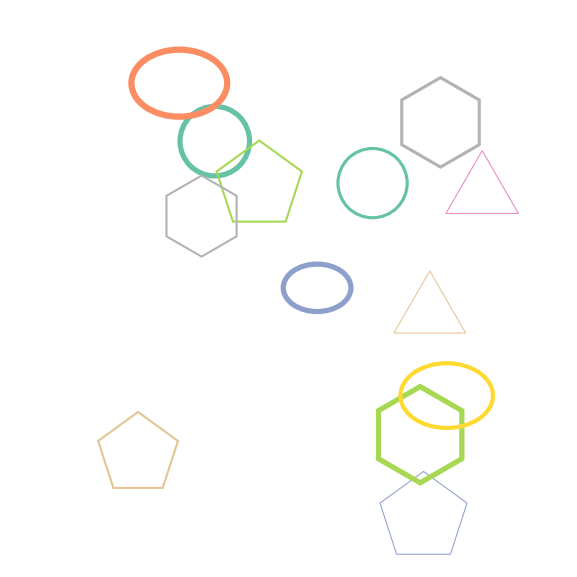[{"shape": "circle", "thickness": 2.5, "radius": 0.3, "center": [0.372, 0.755]}, {"shape": "circle", "thickness": 1.5, "radius": 0.3, "center": [0.645, 0.682]}, {"shape": "oval", "thickness": 3, "radius": 0.41, "center": [0.311, 0.855]}, {"shape": "oval", "thickness": 2.5, "radius": 0.29, "center": [0.549, 0.501]}, {"shape": "pentagon", "thickness": 0.5, "radius": 0.4, "center": [0.733, 0.104]}, {"shape": "triangle", "thickness": 0.5, "radius": 0.36, "center": [0.835, 0.666]}, {"shape": "pentagon", "thickness": 1, "radius": 0.39, "center": [0.449, 0.678]}, {"shape": "hexagon", "thickness": 2.5, "radius": 0.42, "center": [0.728, 0.246]}, {"shape": "oval", "thickness": 2, "radius": 0.4, "center": [0.773, 0.314]}, {"shape": "pentagon", "thickness": 1, "radius": 0.36, "center": [0.239, 0.213]}, {"shape": "triangle", "thickness": 0.5, "radius": 0.36, "center": [0.744, 0.458]}, {"shape": "hexagon", "thickness": 1.5, "radius": 0.39, "center": [0.763, 0.787]}, {"shape": "hexagon", "thickness": 1, "radius": 0.35, "center": [0.349, 0.625]}]